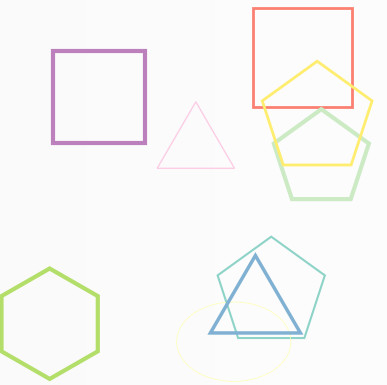[{"shape": "pentagon", "thickness": 1.5, "radius": 0.73, "center": [0.7, 0.24]}, {"shape": "oval", "thickness": 0.5, "radius": 0.74, "center": [0.603, 0.113]}, {"shape": "square", "thickness": 2, "radius": 0.64, "center": [0.78, 0.851]}, {"shape": "triangle", "thickness": 2.5, "radius": 0.67, "center": [0.659, 0.202]}, {"shape": "hexagon", "thickness": 3, "radius": 0.72, "center": [0.128, 0.159]}, {"shape": "triangle", "thickness": 1, "radius": 0.58, "center": [0.505, 0.62]}, {"shape": "square", "thickness": 3, "radius": 0.59, "center": [0.257, 0.748]}, {"shape": "pentagon", "thickness": 3, "radius": 0.65, "center": [0.829, 0.587]}, {"shape": "pentagon", "thickness": 2, "radius": 0.74, "center": [0.819, 0.692]}]